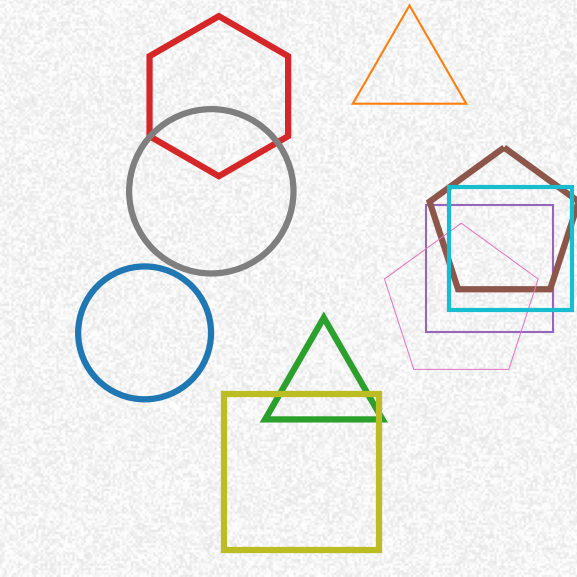[{"shape": "circle", "thickness": 3, "radius": 0.58, "center": [0.25, 0.423]}, {"shape": "triangle", "thickness": 1, "radius": 0.57, "center": [0.709, 0.876]}, {"shape": "triangle", "thickness": 3, "radius": 0.59, "center": [0.561, 0.332]}, {"shape": "hexagon", "thickness": 3, "radius": 0.69, "center": [0.379, 0.833]}, {"shape": "square", "thickness": 1, "radius": 0.55, "center": [0.848, 0.534]}, {"shape": "pentagon", "thickness": 3, "radius": 0.68, "center": [0.873, 0.608]}, {"shape": "pentagon", "thickness": 0.5, "radius": 0.7, "center": [0.799, 0.473]}, {"shape": "circle", "thickness": 3, "radius": 0.71, "center": [0.366, 0.668]}, {"shape": "square", "thickness": 3, "radius": 0.67, "center": [0.523, 0.182]}, {"shape": "square", "thickness": 2, "radius": 0.53, "center": [0.885, 0.568]}]